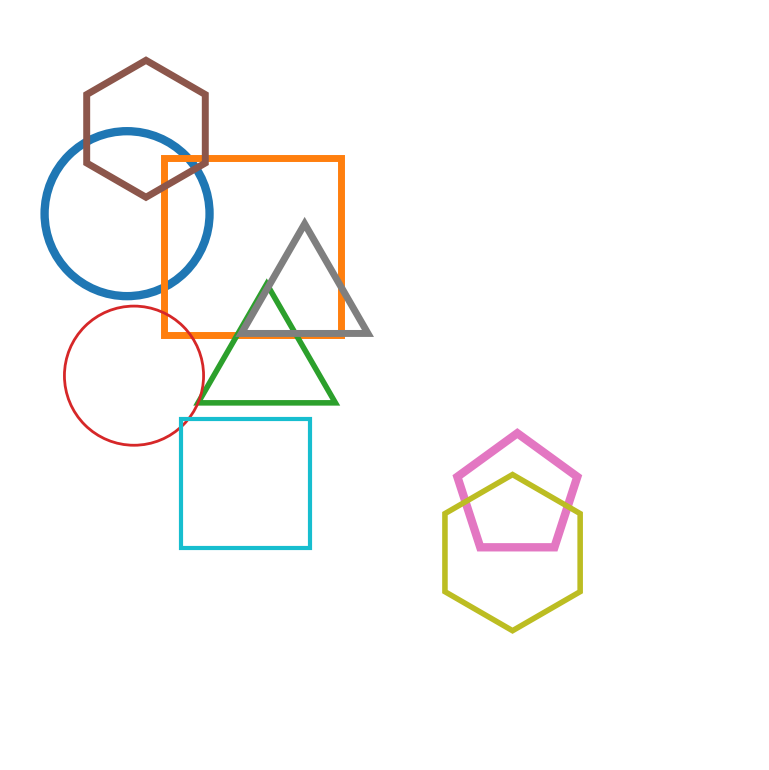[{"shape": "circle", "thickness": 3, "radius": 0.54, "center": [0.165, 0.723]}, {"shape": "square", "thickness": 2.5, "radius": 0.57, "center": [0.328, 0.68]}, {"shape": "triangle", "thickness": 2, "radius": 0.51, "center": [0.346, 0.528]}, {"shape": "circle", "thickness": 1, "radius": 0.45, "center": [0.174, 0.512]}, {"shape": "hexagon", "thickness": 2.5, "radius": 0.44, "center": [0.19, 0.833]}, {"shape": "pentagon", "thickness": 3, "radius": 0.41, "center": [0.672, 0.355]}, {"shape": "triangle", "thickness": 2.5, "radius": 0.47, "center": [0.396, 0.614]}, {"shape": "hexagon", "thickness": 2, "radius": 0.51, "center": [0.666, 0.282]}, {"shape": "square", "thickness": 1.5, "radius": 0.42, "center": [0.319, 0.372]}]